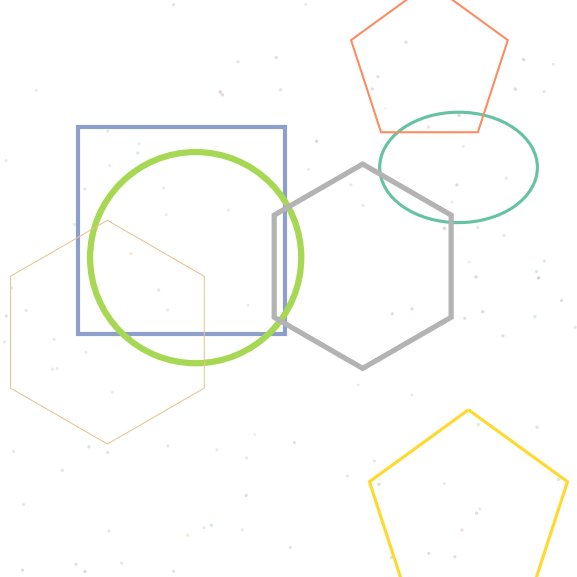[{"shape": "oval", "thickness": 1.5, "radius": 0.68, "center": [0.794, 0.709]}, {"shape": "pentagon", "thickness": 1, "radius": 0.71, "center": [0.744, 0.886]}, {"shape": "square", "thickness": 2, "radius": 0.9, "center": [0.314, 0.6]}, {"shape": "circle", "thickness": 3, "radius": 0.91, "center": [0.339, 0.553]}, {"shape": "pentagon", "thickness": 1.5, "radius": 0.9, "center": [0.811, 0.109]}, {"shape": "hexagon", "thickness": 0.5, "radius": 0.97, "center": [0.186, 0.424]}, {"shape": "hexagon", "thickness": 2.5, "radius": 0.88, "center": [0.628, 0.538]}]